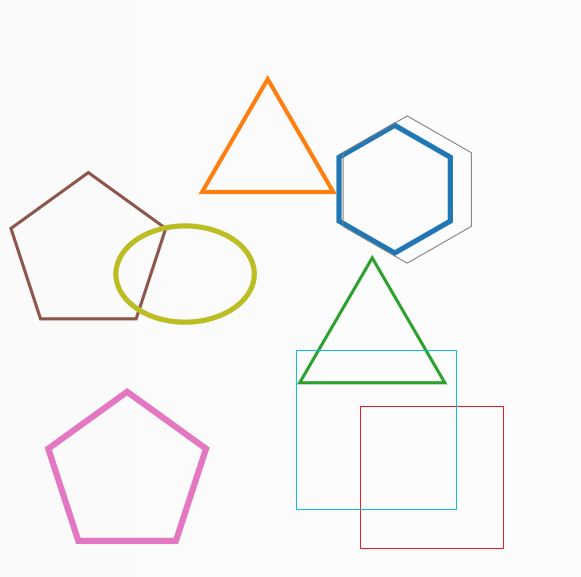[{"shape": "hexagon", "thickness": 2.5, "radius": 0.55, "center": [0.679, 0.672]}, {"shape": "triangle", "thickness": 2, "radius": 0.65, "center": [0.461, 0.732]}, {"shape": "triangle", "thickness": 1.5, "radius": 0.72, "center": [0.64, 0.408]}, {"shape": "square", "thickness": 0.5, "radius": 0.62, "center": [0.742, 0.174]}, {"shape": "pentagon", "thickness": 1.5, "radius": 0.7, "center": [0.152, 0.56]}, {"shape": "pentagon", "thickness": 3, "radius": 0.71, "center": [0.219, 0.178]}, {"shape": "hexagon", "thickness": 0.5, "radius": 0.64, "center": [0.701, 0.671]}, {"shape": "oval", "thickness": 2.5, "radius": 0.6, "center": [0.318, 0.525]}, {"shape": "square", "thickness": 0.5, "radius": 0.69, "center": [0.647, 0.255]}]